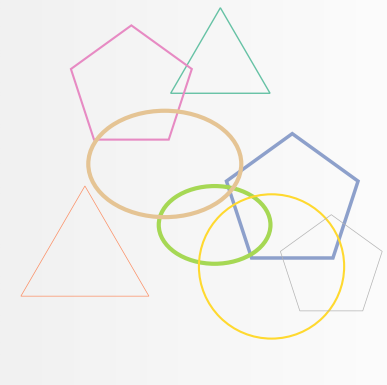[{"shape": "triangle", "thickness": 1, "radius": 0.74, "center": [0.569, 0.832]}, {"shape": "triangle", "thickness": 0.5, "radius": 0.95, "center": [0.219, 0.326]}, {"shape": "pentagon", "thickness": 2.5, "radius": 0.89, "center": [0.754, 0.474]}, {"shape": "pentagon", "thickness": 1.5, "radius": 0.82, "center": [0.339, 0.77]}, {"shape": "oval", "thickness": 3, "radius": 0.72, "center": [0.554, 0.416]}, {"shape": "circle", "thickness": 1.5, "radius": 0.94, "center": [0.701, 0.308]}, {"shape": "oval", "thickness": 3, "radius": 0.99, "center": [0.425, 0.574]}, {"shape": "pentagon", "thickness": 0.5, "radius": 0.69, "center": [0.855, 0.304]}]